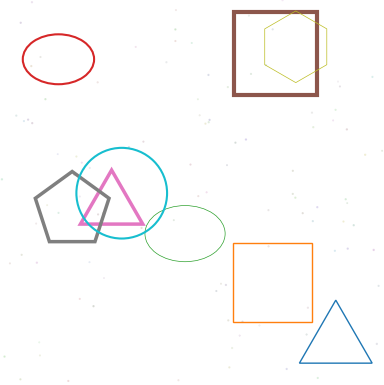[{"shape": "triangle", "thickness": 1, "radius": 0.55, "center": [0.872, 0.111]}, {"shape": "square", "thickness": 1, "radius": 0.51, "center": [0.707, 0.266]}, {"shape": "oval", "thickness": 0.5, "radius": 0.52, "center": [0.481, 0.393]}, {"shape": "oval", "thickness": 1.5, "radius": 0.46, "center": [0.152, 0.846]}, {"shape": "square", "thickness": 3, "radius": 0.54, "center": [0.716, 0.862]}, {"shape": "triangle", "thickness": 2.5, "radius": 0.47, "center": [0.29, 0.465]}, {"shape": "pentagon", "thickness": 2.5, "radius": 0.5, "center": [0.187, 0.454]}, {"shape": "hexagon", "thickness": 0.5, "radius": 0.47, "center": [0.768, 0.878]}, {"shape": "circle", "thickness": 1.5, "radius": 0.59, "center": [0.316, 0.498]}]